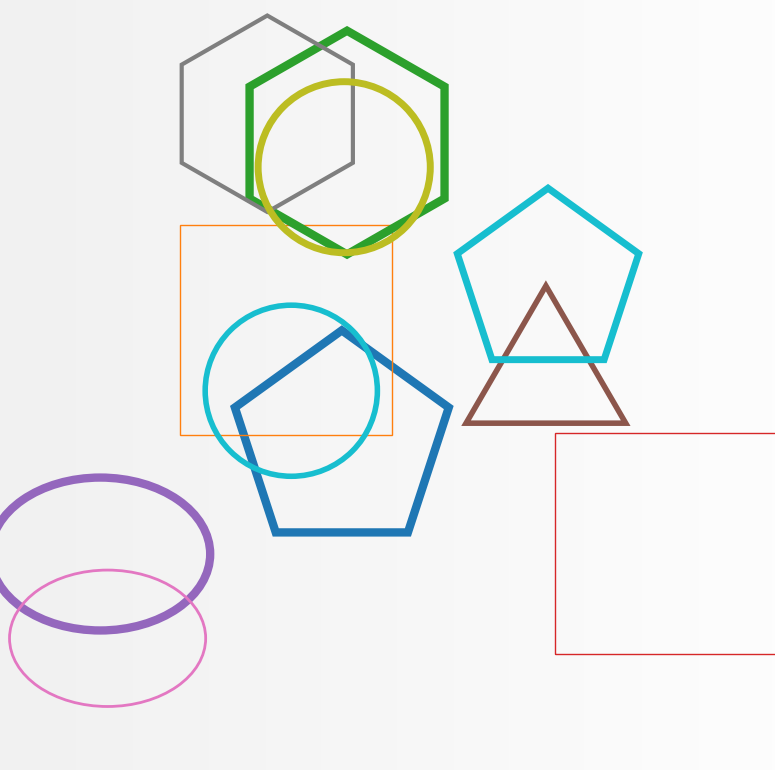[{"shape": "pentagon", "thickness": 3, "radius": 0.73, "center": [0.441, 0.426]}, {"shape": "square", "thickness": 0.5, "radius": 0.68, "center": [0.369, 0.572]}, {"shape": "hexagon", "thickness": 3, "radius": 0.73, "center": [0.448, 0.815]}, {"shape": "square", "thickness": 0.5, "radius": 0.72, "center": [0.859, 0.294]}, {"shape": "oval", "thickness": 3, "radius": 0.71, "center": [0.129, 0.28]}, {"shape": "triangle", "thickness": 2, "radius": 0.59, "center": [0.704, 0.51]}, {"shape": "oval", "thickness": 1, "radius": 0.63, "center": [0.139, 0.171]}, {"shape": "hexagon", "thickness": 1.5, "radius": 0.64, "center": [0.345, 0.852]}, {"shape": "circle", "thickness": 2.5, "radius": 0.56, "center": [0.444, 0.783]}, {"shape": "circle", "thickness": 2, "radius": 0.56, "center": [0.376, 0.493]}, {"shape": "pentagon", "thickness": 2.5, "radius": 0.62, "center": [0.707, 0.633]}]